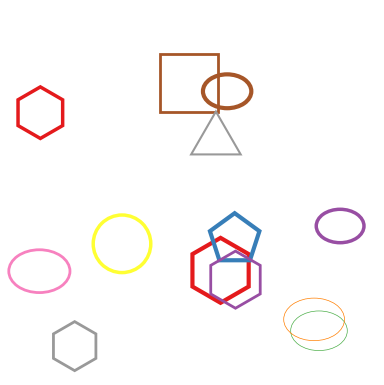[{"shape": "hexagon", "thickness": 3, "radius": 0.42, "center": [0.573, 0.298]}, {"shape": "hexagon", "thickness": 2.5, "radius": 0.33, "center": [0.105, 0.707]}, {"shape": "pentagon", "thickness": 3, "radius": 0.34, "center": [0.61, 0.379]}, {"shape": "oval", "thickness": 0.5, "radius": 0.37, "center": [0.829, 0.141]}, {"shape": "hexagon", "thickness": 2, "radius": 0.37, "center": [0.612, 0.274]}, {"shape": "oval", "thickness": 2.5, "radius": 0.31, "center": [0.883, 0.413]}, {"shape": "oval", "thickness": 0.5, "radius": 0.39, "center": [0.816, 0.17]}, {"shape": "circle", "thickness": 2.5, "radius": 0.37, "center": [0.317, 0.367]}, {"shape": "square", "thickness": 2, "radius": 0.37, "center": [0.491, 0.785]}, {"shape": "oval", "thickness": 3, "radius": 0.31, "center": [0.59, 0.763]}, {"shape": "oval", "thickness": 2, "radius": 0.4, "center": [0.102, 0.296]}, {"shape": "hexagon", "thickness": 2, "radius": 0.32, "center": [0.194, 0.101]}, {"shape": "triangle", "thickness": 1.5, "radius": 0.37, "center": [0.561, 0.636]}]